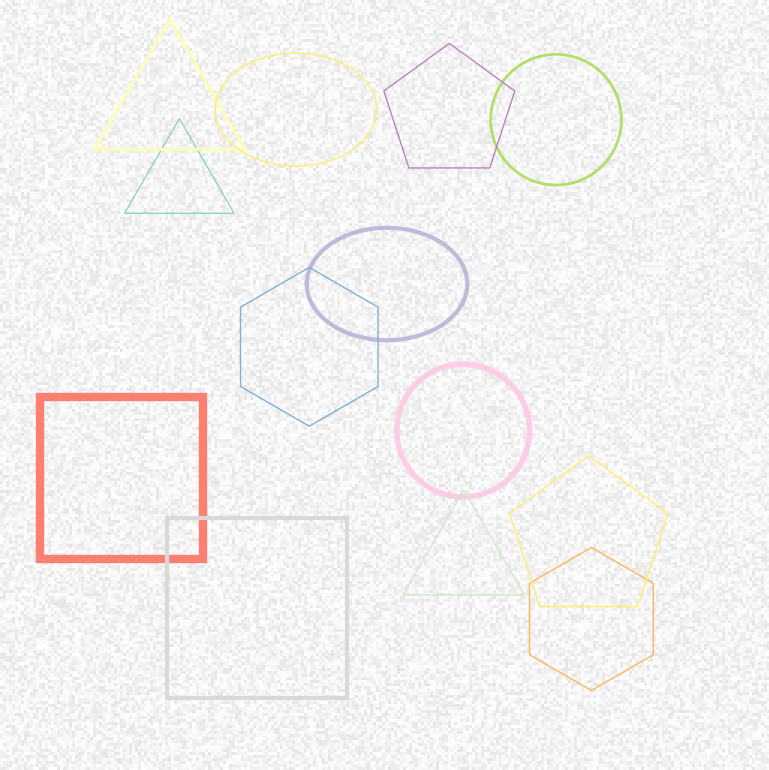[{"shape": "triangle", "thickness": 0.5, "radius": 0.41, "center": [0.233, 0.764]}, {"shape": "triangle", "thickness": 1, "radius": 0.56, "center": [0.22, 0.862]}, {"shape": "oval", "thickness": 1.5, "radius": 0.52, "center": [0.503, 0.631]}, {"shape": "square", "thickness": 3, "radius": 0.53, "center": [0.158, 0.379]}, {"shape": "hexagon", "thickness": 0.5, "radius": 0.52, "center": [0.402, 0.55]}, {"shape": "hexagon", "thickness": 0.5, "radius": 0.46, "center": [0.768, 0.196]}, {"shape": "circle", "thickness": 1, "radius": 0.42, "center": [0.722, 0.845]}, {"shape": "circle", "thickness": 2, "radius": 0.43, "center": [0.602, 0.441]}, {"shape": "square", "thickness": 1.5, "radius": 0.58, "center": [0.334, 0.211]}, {"shape": "pentagon", "thickness": 0.5, "radius": 0.45, "center": [0.584, 0.854]}, {"shape": "triangle", "thickness": 0.5, "radius": 0.45, "center": [0.602, 0.273]}, {"shape": "pentagon", "thickness": 0.5, "radius": 0.54, "center": [0.764, 0.3]}, {"shape": "oval", "thickness": 0.5, "radius": 0.52, "center": [0.384, 0.858]}]